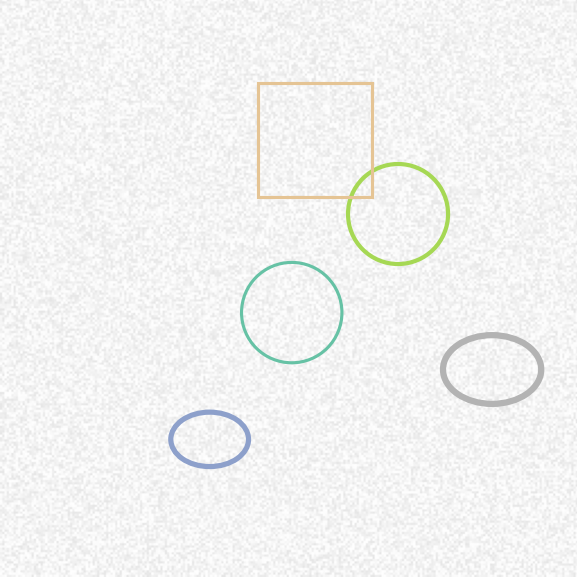[{"shape": "circle", "thickness": 1.5, "radius": 0.43, "center": [0.505, 0.458]}, {"shape": "oval", "thickness": 2.5, "radius": 0.34, "center": [0.363, 0.238]}, {"shape": "circle", "thickness": 2, "radius": 0.43, "center": [0.689, 0.629]}, {"shape": "square", "thickness": 1.5, "radius": 0.49, "center": [0.546, 0.756]}, {"shape": "oval", "thickness": 3, "radius": 0.43, "center": [0.852, 0.359]}]